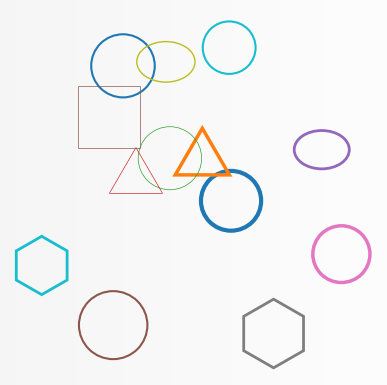[{"shape": "circle", "thickness": 3, "radius": 0.39, "center": [0.596, 0.478]}, {"shape": "circle", "thickness": 1.5, "radius": 0.41, "center": [0.317, 0.829]}, {"shape": "triangle", "thickness": 2.5, "radius": 0.4, "center": [0.522, 0.586]}, {"shape": "circle", "thickness": 0.5, "radius": 0.41, "center": [0.439, 0.589]}, {"shape": "triangle", "thickness": 0.5, "radius": 0.4, "center": [0.351, 0.537]}, {"shape": "oval", "thickness": 2, "radius": 0.36, "center": [0.83, 0.611]}, {"shape": "square", "thickness": 0.5, "radius": 0.4, "center": [0.281, 0.696]}, {"shape": "circle", "thickness": 1.5, "radius": 0.44, "center": [0.292, 0.156]}, {"shape": "circle", "thickness": 2.5, "radius": 0.37, "center": [0.881, 0.34]}, {"shape": "hexagon", "thickness": 2, "radius": 0.45, "center": [0.706, 0.134]}, {"shape": "oval", "thickness": 1, "radius": 0.38, "center": [0.428, 0.839]}, {"shape": "hexagon", "thickness": 2, "radius": 0.38, "center": [0.108, 0.31]}, {"shape": "circle", "thickness": 1.5, "radius": 0.34, "center": [0.591, 0.876]}]